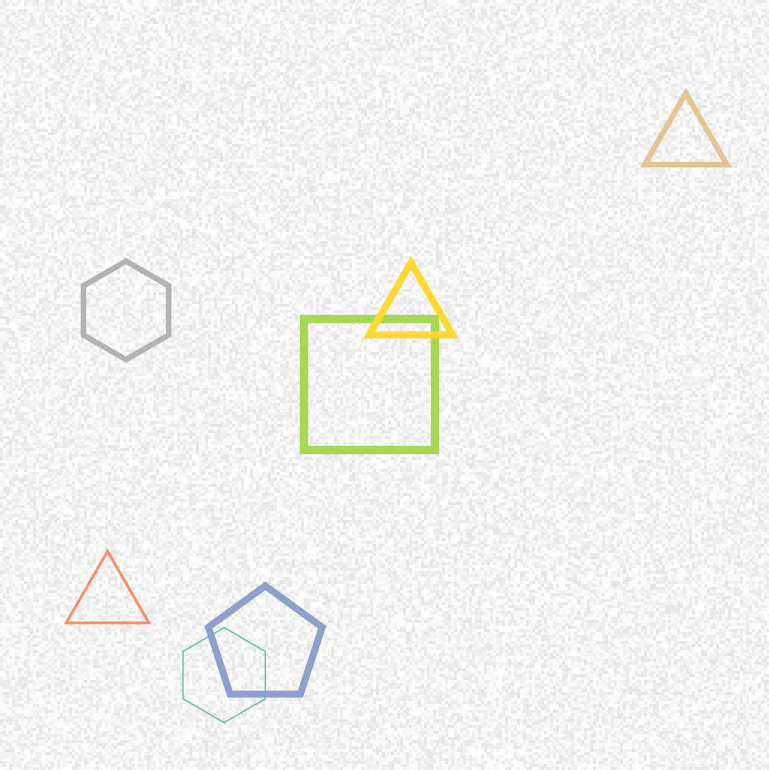[{"shape": "hexagon", "thickness": 0.5, "radius": 0.31, "center": [0.291, 0.123]}, {"shape": "triangle", "thickness": 1, "radius": 0.31, "center": [0.14, 0.222]}, {"shape": "pentagon", "thickness": 2.5, "radius": 0.39, "center": [0.345, 0.161]}, {"shape": "square", "thickness": 3, "radius": 0.43, "center": [0.48, 0.501]}, {"shape": "triangle", "thickness": 2.5, "radius": 0.31, "center": [0.534, 0.596]}, {"shape": "triangle", "thickness": 2, "radius": 0.31, "center": [0.891, 0.817]}, {"shape": "hexagon", "thickness": 2, "radius": 0.32, "center": [0.164, 0.597]}]